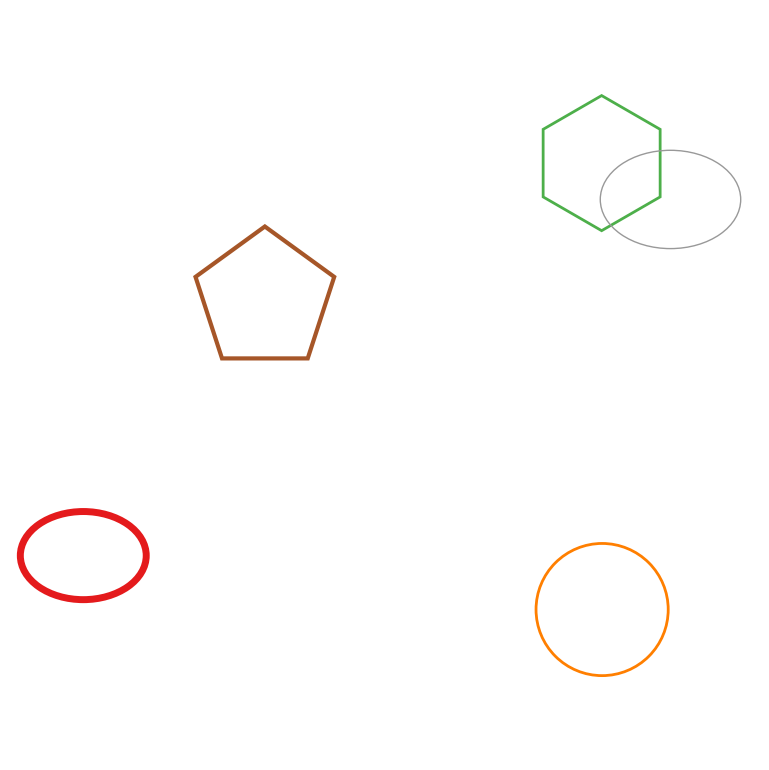[{"shape": "oval", "thickness": 2.5, "radius": 0.41, "center": [0.108, 0.278]}, {"shape": "hexagon", "thickness": 1, "radius": 0.44, "center": [0.781, 0.788]}, {"shape": "circle", "thickness": 1, "radius": 0.43, "center": [0.782, 0.208]}, {"shape": "pentagon", "thickness": 1.5, "radius": 0.47, "center": [0.344, 0.611]}, {"shape": "oval", "thickness": 0.5, "radius": 0.46, "center": [0.871, 0.741]}]